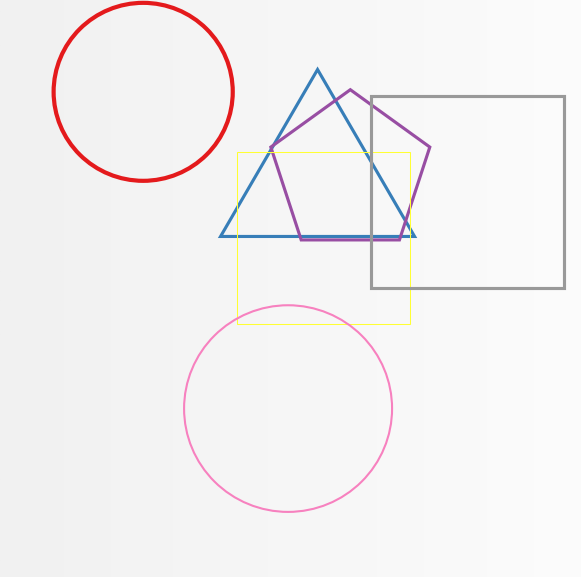[{"shape": "circle", "thickness": 2, "radius": 0.77, "center": [0.246, 0.84]}, {"shape": "triangle", "thickness": 1.5, "radius": 0.96, "center": [0.546, 0.686]}, {"shape": "pentagon", "thickness": 1.5, "radius": 0.72, "center": [0.603, 0.7]}, {"shape": "square", "thickness": 0.5, "radius": 0.74, "center": [0.556, 0.587]}, {"shape": "circle", "thickness": 1, "radius": 0.89, "center": [0.496, 0.292]}, {"shape": "square", "thickness": 1.5, "radius": 0.83, "center": [0.804, 0.667]}]